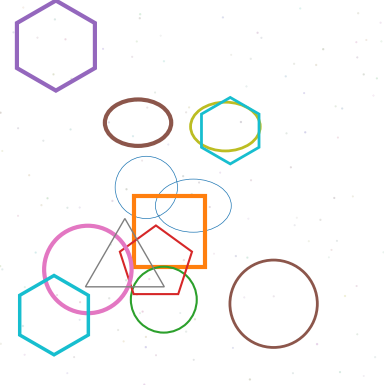[{"shape": "oval", "thickness": 0.5, "radius": 0.49, "center": [0.502, 0.466]}, {"shape": "circle", "thickness": 0.5, "radius": 0.4, "center": [0.38, 0.513]}, {"shape": "square", "thickness": 3, "radius": 0.46, "center": [0.44, 0.398]}, {"shape": "circle", "thickness": 1.5, "radius": 0.43, "center": [0.425, 0.222]}, {"shape": "pentagon", "thickness": 1.5, "radius": 0.49, "center": [0.405, 0.316]}, {"shape": "hexagon", "thickness": 3, "radius": 0.58, "center": [0.145, 0.882]}, {"shape": "circle", "thickness": 2, "radius": 0.57, "center": [0.711, 0.211]}, {"shape": "oval", "thickness": 3, "radius": 0.43, "center": [0.359, 0.681]}, {"shape": "circle", "thickness": 3, "radius": 0.57, "center": [0.228, 0.3]}, {"shape": "triangle", "thickness": 1, "radius": 0.59, "center": [0.324, 0.314]}, {"shape": "oval", "thickness": 2, "radius": 0.45, "center": [0.585, 0.671]}, {"shape": "hexagon", "thickness": 2.5, "radius": 0.51, "center": [0.14, 0.181]}, {"shape": "hexagon", "thickness": 2, "radius": 0.43, "center": [0.598, 0.661]}]